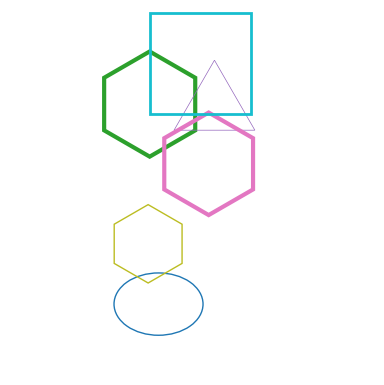[{"shape": "oval", "thickness": 1, "radius": 0.58, "center": [0.412, 0.21]}, {"shape": "hexagon", "thickness": 3, "radius": 0.68, "center": [0.389, 0.73]}, {"shape": "triangle", "thickness": 0.5, "radius": 0.61, "center": [0.557, 0.722]}, {"shape": "hexagon", "thickness": 3, "radius": 0.67, "center": [0.542, 0.575]}, {"shape": "hexagon", "thickness": 1, "radius": 0.51, "center": [0.385, 0.367]}, {"shape": "square", "thickness": 2, "radius": 0.66, "center": [0.521, 0.836]}]